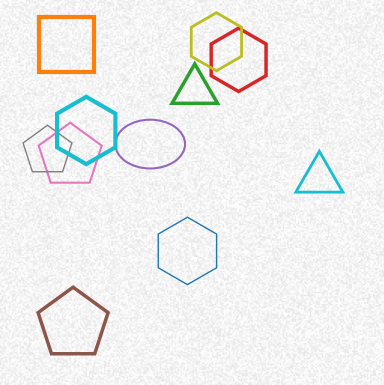[{"shape": "hexagon", "thickness": 1, "radius": 0.44, "center": [0.487, 0.348]}, {"shape": "square", "thickness": 3, "radius": 0.36, "center": [0.172, 0.885]}, {"shape": "triangle", "thickness": 2.5, "radius": 0.34, "center": [0.506, 0.766]}, {"shape": "hexagon", "thickness": 2.5, "radius": 0.41, "center": [0.62, 0.845]}, {"shape": "oval", "thickness": 1.5, "radius": 0.45, "center": [0.39, 0.626]}, {"shape": "pentagon", "thickness": 2.5, "radius": 0.48, "center": [0.19, 0.158]}, {"shape": "pentagon", "thickness": 1.5, "radius": 0.43, "center": [0.182, 0.595]}, {"shape": "pentagon", "thickness": 1, "radius": 0.33, "center": [0.123, 0.608]}, {"shape": "hexagon", "thickness": 2, "radius": 0.38, "center": [0.562, 0.891]}, {"shape": "triangle", "thickness": 2, "radius": 0.35, "center": [0.829, 0.536]}, {"shape": "hexagon", "thickness": 3, "radius": 0.44, "center": [0.224, 0.661]}]